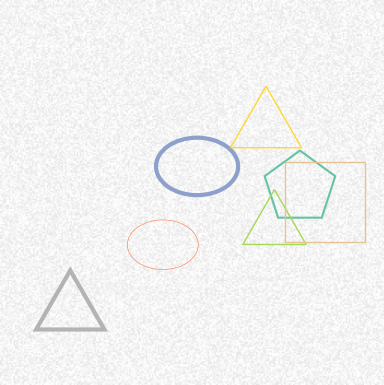[{"shape": "pentagon", "thickness": 1.5, "radius": 0.48, "center": [0.779, 0.513]}, {"shape": "oval", "thickness": 0.5, "radius": 0.46, "center": [0.423, 0.364]}, {"shape": "oval", "thickness": 3, "radius": 0.53, "center": [0.512, 0.568]}, {"shape": "triangle", "thickness": 1, "radius": 0.48, "center": [0.713, 0.413]}, {"shape": "triangle", "thickness": 1, "radius": 0.53, "center": [0.691, 0.67]}, {"shape": "square", "thickness": 1, "radius": 0.52, "center": [0.843, 0.475]}, {"shape": "triangle", "thickness": 3, "radius": 0.51, "center": [0.182, 0.195]}]